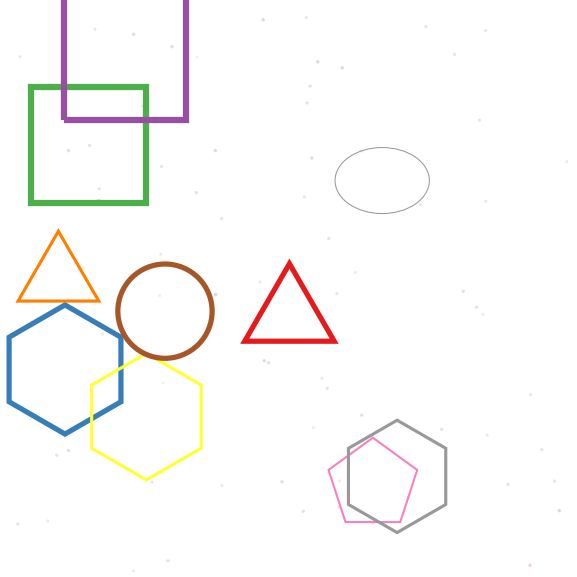[{"shape": "triangle", "thickness": 2.5, "radius": 0.45, "center": [0.501, 0.453]}, {"shape": "hexagon", "thickness": 2.5, "radius": 0.56, "center": [0.113, 0.359]}, {"shape": "square", "thickness": 3, "radius": 0.5, "center": [0.154, 0.748]}, {"shape": "square", "thickness": 3, "radius": 0.53, "center": [0.216, 0.897]}, {"shape": "triangle", "thickness": 1.5, "radius": 0.4, "center": [0.101, 0.518]}, {"shape": "hexagon", "thickness": 1.5, "radius": 0.55, "center": [0.254, 0.278]}, {"shape": "circle", "thickness": 2.5, "radius": 0.41, "center": [0.286, 0.46]}, {"shape": "pentagon", "thickness": 1, "radius": 0.4, "center": [0.646, 0.16]}, {"shape": "hexagon", "thickness": 1.5, "radius": 0.49, "center": [0.688, 0.174]}, {"shape": "oval", "thickness": 0.5, "radius": 0.41, "center": [0.662, 0.687]}]